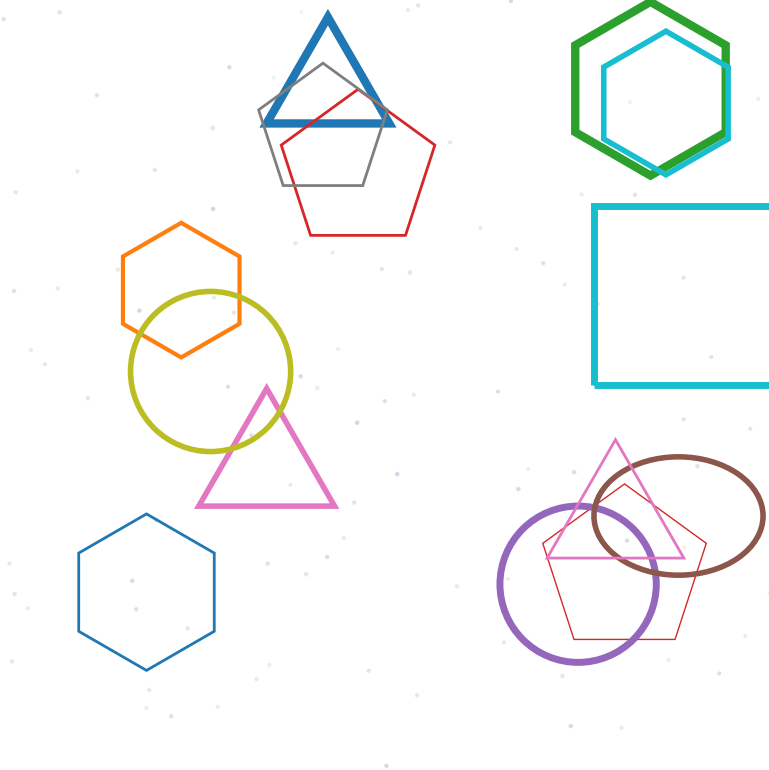[{"shape": "triangle", "thickness": 3, "radius": 0.46, "center": [0.426, 0.886]}, {"shape": "hexagon", "thickness": 1, "radius": 0.51, "center": [0.19, 0.231]}, {"shape": "hexagon", "thickness": 1.5, "radius": 0.44, "center": [0.235, 0.623]}, {"shape": "hexagon", "thickness": 3, "radius": 0.56, "center": [0.845, 0.885]}, {"shape": "pentagon", "thickness": 0.5, "radius": 0.56, "center": [0.811, 0.26]}, {"shape": "pentagon", "thickness": 1, "radius": 0.52, "center": [0.465, 0.779]}, {"shape": "circle", "thickness": 2.5, "radius": 0.51, "center": [0.751, 0.241]}, {"shape": "oval", "thickness": 2, "radius": 0.55, "center": [0.881, 0.33]}, {"shape": "triangle", "thickness": 1, "radius": 0.51, "center": [0.799, 0.326]}, {"shape": "triangle", "thickness": 2, "radius": 0.51, "center": [0.346, 0.394]}, {"shape": "pentagon", "thickness": 1, "radius": 0.44, "center": [0.419, 0.83]}, {"shape": "circle", "thickness": 2, "radius": 0.52, "center": [0.273, 0.518]}, {"shape": "hexagon", "thickness": 2, "radius": 0.47, "center": [0.865, 0.866]}, {"shape": "square", "thickness": 2.5, "radius": 0.58, "center": [0.888, 0.616]}]